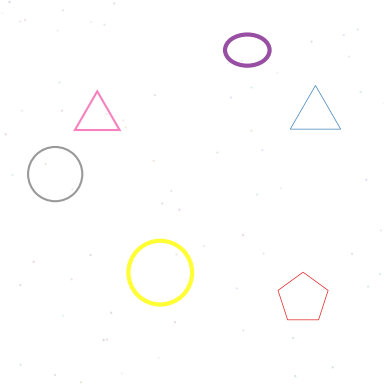[{"shape": "pentagon", "thickness": 0.5, "radius": 0.34, "center": [0.787, 0.225]}, {"shape": "triangle", "thickness": 0.5, "radius": 0.38, "center": [0.819, 0.702]}, {"shape": "oval", "thickness": 3, "radius": 0.29, "center": [0.642, 0.87]}, {"shape": "circle", "thickness": 3, "radius": 0.41, "center": [0.416, 0.292]}, {"shape": "triangle", "thickness": 1.5, "radius": 0.34, "center": [0.253, 0.696]}, {"shape": "circle", "thickness": 1.5, "radius": 0.35, "center": [0.143, 0.548]}]